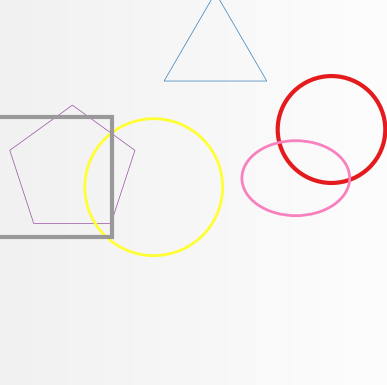[{"shape": "circle", "thickness": 3, "radius": 0.69, "center": [0.855, 0.664]}, {"shape": "triangle", "thickness": 0.5, "radius": 0.76, "center": [0.556, 0.866]}, {"shape": "pentagon", "thickness": 0.5, "radius": 0.85, "center": [0.187, 0.557]}, {"shape": "circle", "thickness": 2, "radius": 0.89, "center": [0.397, 0.514]}, {"shape": "oval", "thickness": 2, "radius": 0.7, "center": [0.763, 0.537]}, {"shape": "square", "thickness": 3, "radius": 0.77, "center": [0.135, 0.54]}]